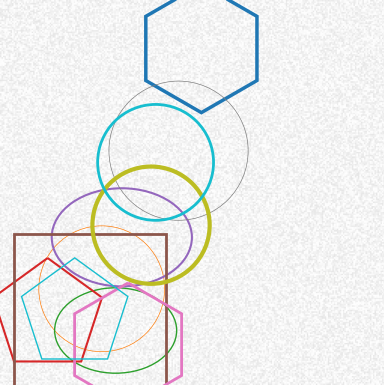[{"shape": "hexagon", "thickness": 2.5, "radius": 0.83, "center": [0.523, 0.874]}, {"shape": "circle", "thickness": 0.5, "radius": 0.82, "center": [0.264, 0.25]}, {"shape": "oval", "thickness": 1, "radius": 0.79, "center": [0.3, 0.142]}, {"shape": "pentagon", "thickness": 1.5, "radius": 0.74, "center": [0.124, 0.181]}, {"shape": "oval", "thickness": 1.5, "radius": 0.91, "center": [0.316, 0.384]}, {"shape": "square", "thickness": 2, "radius": 0.99, "center": [0.235, 0.195]}, {"shape": "hexagon", "thickness": 2, "radius": 0.8, "center": [0.333, 0.105]}, {"shape": "circle", "thickness": 0.5, "radius": 0.9, "center": [0.464, 0.609]}, {"shape": "circle", "thickness": 3, "radius": 0.76, "center": [0.392, 0.415]}, {"shape": "circle", "thickness": 2, "radius": 0.75, "center": [0.404, 0.578]}, {"shape": "pentagon", "thickness": 1, "radius": 0.73, "center": [0.194, 0.185]}]